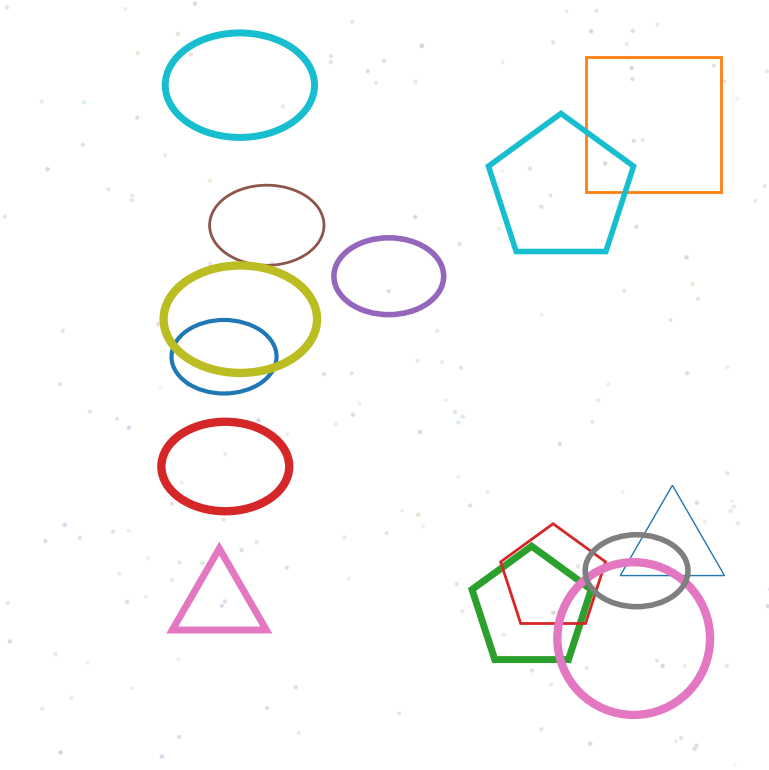[{"shape": "oval", "thickness": 1.5, "radius": 0.34, "center": [0.291, 0.537]}, {"shape": "triangle", "thickness": 0.5, "radius": 0.39, "center": [0.873, 0.292]}, {"shape": "square", "thickness": 1, "radius": 0.44, "center": [0.849, 0.838]}, {"shape": "pentagon", "thickness": 2.5, "radius": 0.41, "center": [0.69, 0.209]}, {"shape": "pentagon", "thickness": 1, "radius": 0.36, "center": [0.718, 0.248]}, {"shape": "oval", "thickness": 3, "radius": 0.41, "center": [0.293, 0.394]}, {"shape": "oval", "thickness": 2, "radius": 0.36, "center": [0.505, 0.641]}, {"shape": "oval", "thickness": 1, "radius": 0.37, "center": [0.346, 0.707]}, {"shape": "triangle", "thickness": 2.5, "radius": 0.35, "center": [0.285, 0.217]}, {"shape": "circle", "thickness": 3, "radius": 0.5, "center": [0.823, 0.171]}, {"shape": "oval", "thickness": 2, "radius": 0.33, "center": [0.827, 0.259]}, {"shape": "oval", "thickness": 3, "radius": 0.5, "center": [0.312, 0.585]}, {"shape": "oval", "thickness": 2.5, "radius": 0.48, "center": [0.312, 0.889]}, {"shape": "pentagon", "thickness": 2, "radius": 0.5, "center": [0.729, 0.754]}]